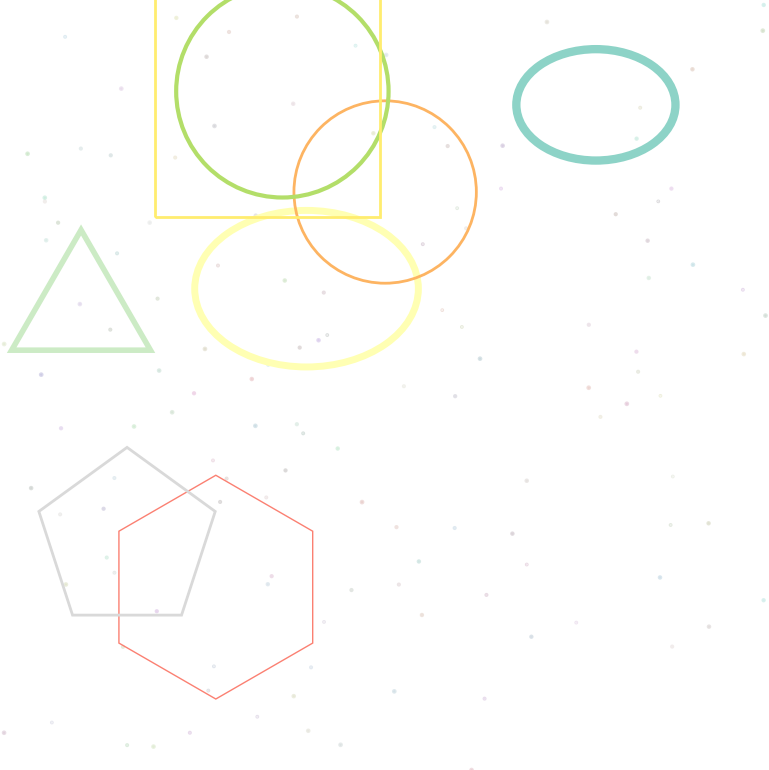[{"shape": "oval", "thickness": 3, "radius": 0.52, "center": [0.774, 0.864]}, {"shape": "oval", "thickness": 2.5, "radius": 0.73, "center": [0.398, 0.625]}, {"shape": "hexagon", "thickness": 0.5, "radius": 0.73, "center": [0.28, 0.237]}, {"shape": "circle", "thickness": 1, "radius": 0.59, "center": [0.5, 0.751]}, {"shape": "circle", "thickness": 1.5, "radius": 0.69, "center": [0.367, 0.881]}, {"shape": "pentagon", "thickness": 1, "radius": 0.6, "center": [0.165, 0.299]}, {"shape": "triangle", "thickness": 2, "radius": 0.52, "center": [0.105, 0.597]}, {"shape": "square", "thickness": 1, "radius": 0.73, "center": [0.348, 0.864]}]